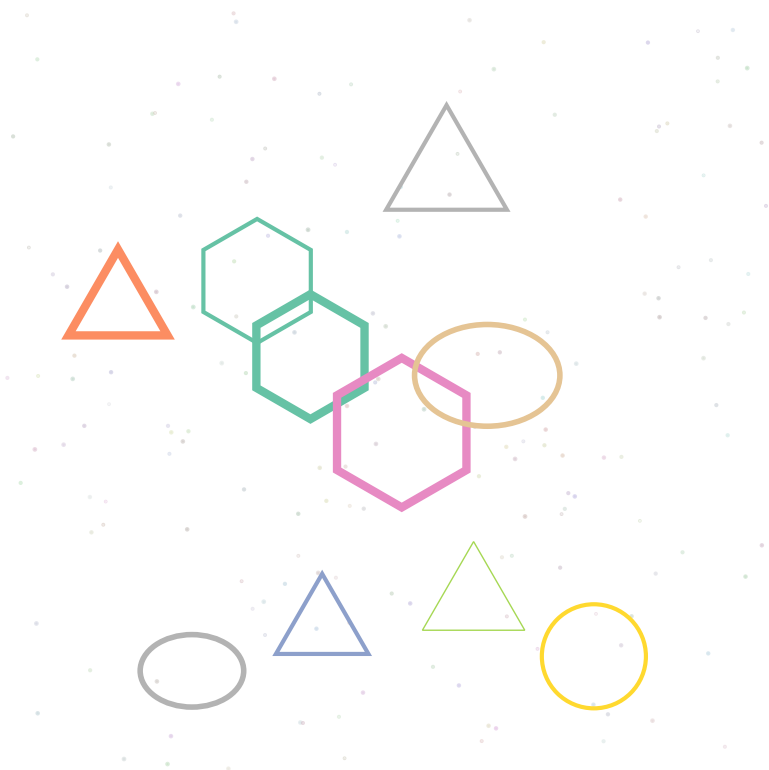[{"shape": "hexagon", "thickness": 3, "radius": 0.41, "center": [0.403, 0.537]}, {"shape": "hexagon", "thickness": 1.5, "radius": 0.4, "center": [0.334, 0.635]}, {"shape": "triangle", "thickness": 3, "radius": 0.37, "center": [0.153, 0.602]}, {"shape": "triangle", "thickness": 1.5, "radius": 0.35, "center": [0.418, 0.185]}, {"shape": "hexagon", "thickness": 3, "radius": 0.49, "center": [0.522, 0.438]}, {"shape": "triangle", "thickness": 0.5, "radius": 0.38, "center": [0.615, 0.22]}, {"shape": "circle", "thickness": 1.5, "radius": 0.34, "center": [0.771, 0.148]}, {"shape": "oval", "thickness": 2, "radius": 0.47, "center": [0.633, 0.513]}, {"shape": "oval", "thickness": 2, "radius": 0.34, "center": [0.249, 0.129]}, {"shape": "triangle", "thickness": 1.5, "radius": 0.45, "center": [0.58, 0.773]}]